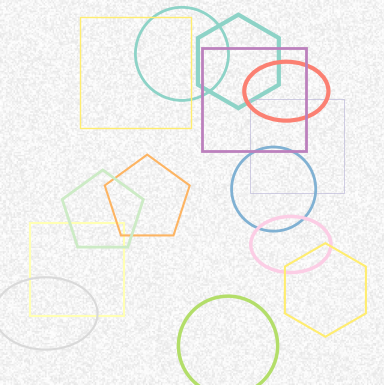[{"shape": "circle", "thickness": 2, "radius": 0.6, "center": [0.473, 0.86]}, {"shape": "hexagon", "thickness": 3, "radius": 0.61, "center": [0.619, 0.841]}, {"shape": "square", "thickness": 1.5, "radius": 0.61, "center": [0.2, 0.3]}, {"shape": "square", "thickness": 0.5, "radius": 0.61, "center": [0.772, 0.621]}, {"shape": "oval", "thickness": 3, "radius": 0.55, "center": [0.744, 0.763]}, {"shape": "circle", "thickness": 2, "radius": 0.55, "center": [0.711, 0.509]}, {"shape": "pentagon", "thickness": 1.5, "radius": 0.58, "center": [0.382, 0.482]}, {"shape": "circle", "thickness": 2.5, "radius": 0.64, "center": [0.592, 0.102]}, {"shape": "oval", "thickness": 2.5, "radius": 0.52, "center": [0.755, 0.365]}, {"shape": "oval", "thickness": 1.5, "radius": 0.67, "center": [0.119, 0.186]}, {"shape": "square", "thickness": 2, "radius": 0.67, "center": [0.66, 0.741]}, {"shape": "pentagon", "thickness": 2, "radius": 0.55, "center": [0.267, 0.448]}, {"shape": "square", "thickness": 1, "radius": 0.72, "center": [0.352, 0.812]}, {"shape": "hexagon", "thickness": 1.5, "radius": 0.61, "center": [0.845, 0.247]}]